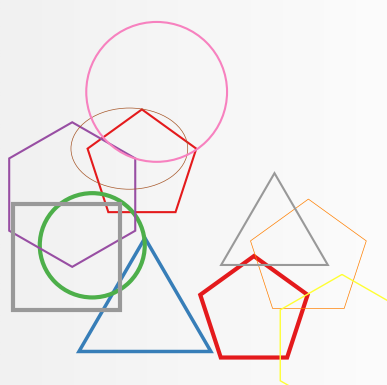[{"shape": "pentagon", "thickness": 3, "radius": 0.73, "center": [0.655, 0.189]}, {"shape": "pentagon", "thickness": 1.5, "radius": 0.74, "center": [0.366, 0.568]}, {"shape": "triangle", "thickness": 2.5, "radius": 0.98, "center": [0.374, 0.185]}, {"shape": "circle", "thickness": 3, "radius": 0.68, "center": [0.238, 0.363]}, {"shape": "hexagon", "thickness": 1.5, "radius": 0.94, "center": [0.186, 0.495]}, {"shape": "pentagon", "thickness": 0.5, "radius": 0.79, "center": [0.796, 0.326]}, {"shape": "hexagon", "thickness": 1, "radius": 0.92, "center": [0.883, 0.103]}, {"shape": "oval", "thickness": 0.5, "radius": 0.75, "center": [0.334, 0.614]}, {"shape": "circle", "thickness": 1.5, "radius": 0.91, "center": [0.404, 0.761]}, {"shape": "square", "thickness": 3, "radius": 0.69, "center": [0.171, 0.332]}, {"shape": "triangle", "thickness": 1.5, "radius": 0.79, "center": [0.708, 0.391]}]